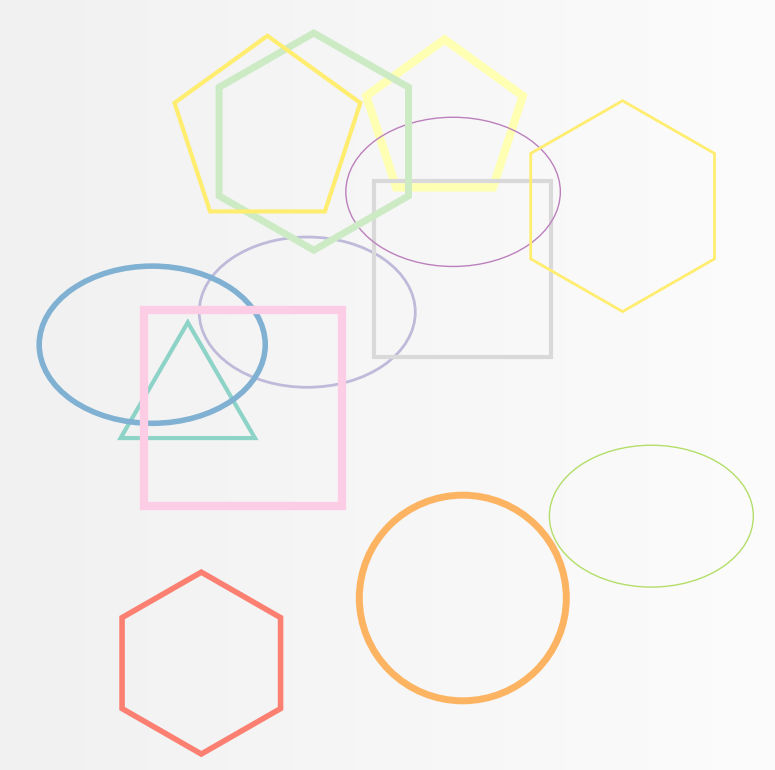[{"shape": "triangle", "thickness": 1.5, "radius": 0.5, "center": [0.242, 0.481]}, {"shape": "pentagon", "thickness": 3, "radius": 0.53, "center": [0.574, 0.843]}, {"shape": "oval", "thickness": 1, "radius": 0.7, "center": [0.396, 0.595]}, {"shape": "hexagon", "thickness": 2, "radius": 0.59, "center": [0.26, 0.139]}, {"shape": "oval", "thickness": 2, "radius": 0.73, "center": [0.196, 0.552]}, {"shape": "circle", "thickness": 2.5, "radius": 0.67, "center": [0.597, 0.223]}, {"shape": "oval", "thickness": 0.5, "radius": 0.66, "center": [0.84, 0.33]}, {"shape": "square", "thickness": 3, "radius": 0.64, "center": [0.314, 0.47]}, {"shape": "square", "thickness": 1.5, "radius": 0.57, "center": [0.597, 0.651]}, {"shape": "oval", "thickness": 0.5, "radius": 0.69, "center": [0.585, 0.751]}, {"shape": "hexagon", "thickness": 2.5, "radius": 0.71, "center": [0.405, 0.816]}, {"shape": "pentagon", "thickness": 1.5, "radius": 0.63, "center": [0.345, 0.827]}, {"shape": "hexagon", "thickness": 1, "radius": 0.68, "center": [0.803, 0.732]}]